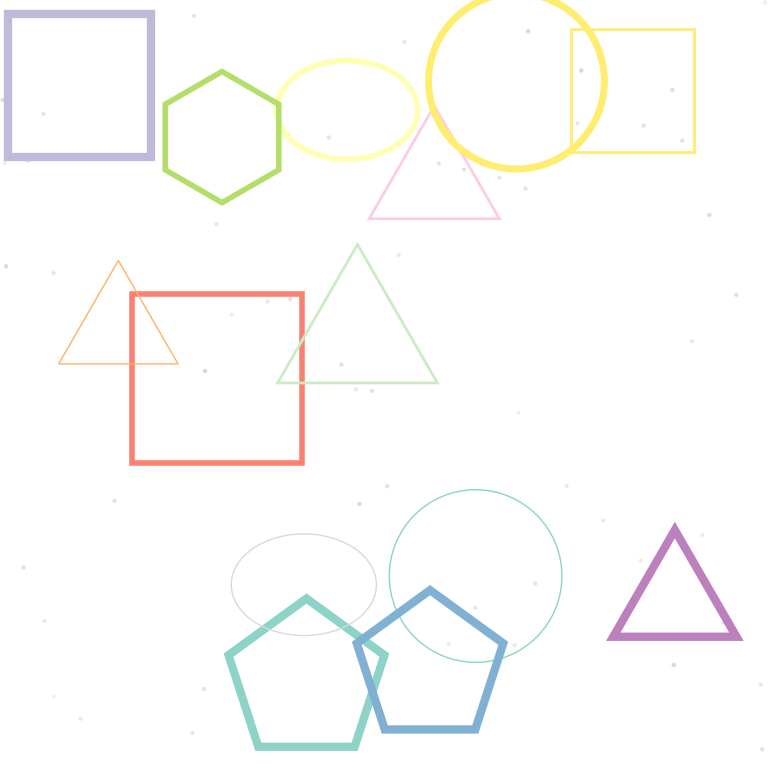[{"shape": "circle", "thickness": 0.5, "radius": 0.56, "center": [0.618, 0.252]}, {"shape": "pentagon", "thickness": 3, "radius": 0.53, "center": [0.398, 0.116]}, {"shape": "oval", "thickness": 2, "radius": 0.46, "center": [0.451, 0.857]}, {"shape": "square", "thickness": 3, "radius": 0.46, "center": [0.103, 0.889]}, {"shape": "square", "thickness": 2, "radius": 0.55, "center": [0.282, 0.509]}, {"shape": "pentagon", "thickness": 3, "radius": 0.5, "center": [0.558, 0.134]}, {"shape": "triangle", "thickness": 0.5, "radius": 0.45, "center": [0.154, 0.572]}, {"shape": "hexagon", "thickness": 2, "radius": 0.43, "center": [0.288, 0.822]}, {"shape": "triangle", "thickness": 1, "radius": 0.49, "center": [0.564, 0.765]}, {"shape": "oval", "thickness": 0.5, "radius": 0.47, "center": [0.395, 0.241]}, {"shape": "triangle", "thickness": 3, "radius": 0.46, "center": [0.876, 0.219]}, {"shape": "triangle", "thickness": 1, "radius": 0.6, "center": [0.464, 0.563]}, {"shape": "circle", "thickness": 2.5, "radius": 0.57, "center": [0.671, 0.895]}, {"shape": "square", "thickness": 1, "radius": 0.4, "center": [0.821, 0.882]}]